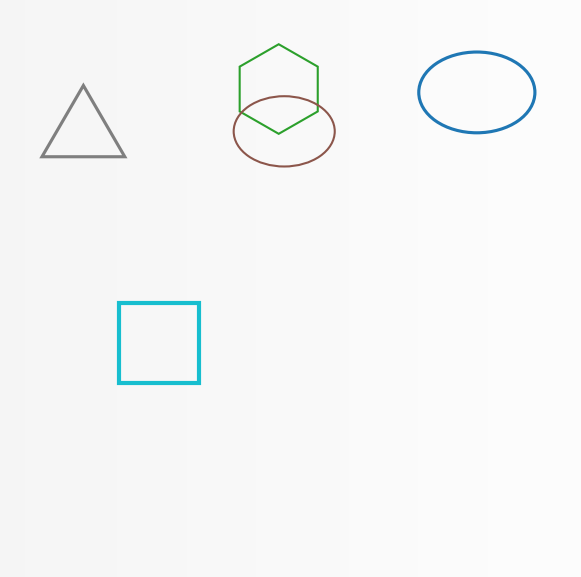[{"shape": "oval", "thickness": 1.5, "radius": 0.5, "center": [0.82, 0.839]}, {"shape": "hexagon", "thickness": 1, "radius": 0.39, "center": [0.48, 0.845]}, {"shape": "oval", "thickness": 1, "radius": 0.43, "center": [0.489, 0.772]}, {"shape": "triangle", "thickness": 1.5, "radius": 0.41, "center": [0.143, 0.769]}, {"shape": "square", "thickness": 2, "radius": 0.35, "center": [0.273, 0.405]}]